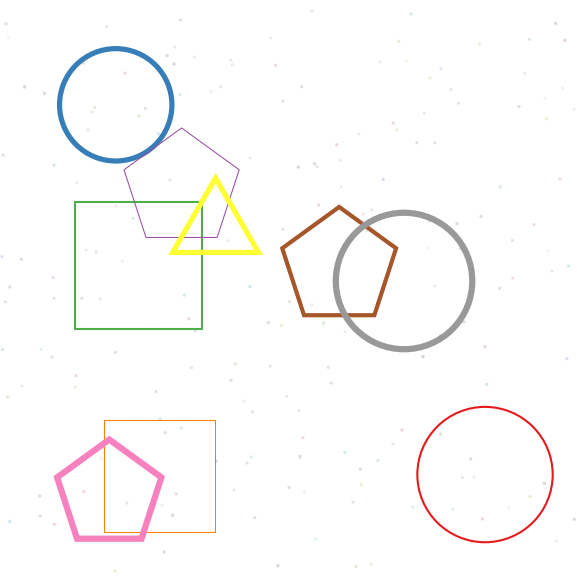[{"shape": "circle", "thickness": 1, "radius": 0.59, "center": [0.84, 0.177]}, {"shape": "circle", "thickness": 2.5, "radius": 0.49, "center": [0.2, 0.818]}, {"shape": "square", "thickness": 1, "radius": 0.55, "center": [0.24, 0.54]}, {"shape": "pentagon", "thickness": 0.5, "radius": 0.52, "center": [0.314, 0.673]}, {"shape": "square", "thickness": 0.5, "radius": 0.48, "center": [0.276, 0.175]}, {"shape": "triangle", "thickness": 2.5, "radius": 0.43, "center": [0.373, 0.605]}, {"shape": "pentagon", "thickness": 2, "radius": 0.52, "center": [0.587, 0.537]}, {"shape": "pentagon", "thickness": 3, "radius": 0.47, "center": [0.189, 0.143]}, {"shape": "circle", "thickness": 3, "radius": 0.59, "center": [0.7, 0.513]}]